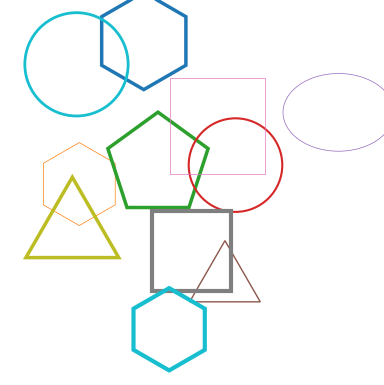[{"shape": "hexagon", "thickness": 2.5, "radius": 0.63, "center": [0.373, 0.894]}, {"shape": "hexagon", "thickness": 0.5, "radius": 0.54, "center": [0.206, 0.522]}, {"shape": "pentagon", "thickness": 2.5, "radius": 0.68, "center": [0.41, 0.572]}, {"shape": "circle", "thickness": 1.5, "radius": 0.61, "center": [0.612, 0.571]}, {"shape": "oval", "thickness": 0.5, "radius": 0.72, "center": [0.879, 0.708]}, {"shape": "triangle", "thickness": 1, "radius": 0.53, "center": [0.584, 0.269]}, {"shape": "square", "thickness": 0.5, "radius": 0.62, "center": [0.565, 0.673]}, {"shape": "square", "thickness": 3, "radius": 0.52, "center": [0.497, 0.348]}, {"shape": "triangle", "thickness": 2.5, "radius": 0.7, "center": [0.188, 0.401]}, {"shape": "hexagon", "thickness": 3, "radius": 0.53, "center": [0.439, 0.145]}, {"shape": "circle", "thickness": 2, "radius": 0.67, "center": [0.199, 0.833]}]